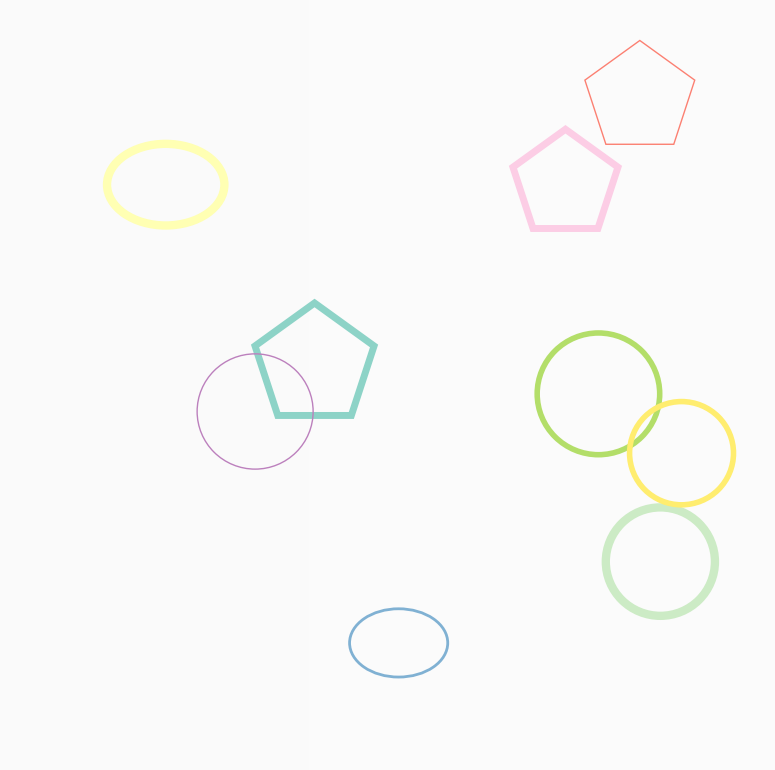[{"shape": "pentagon", "thickness": 2.5, "radius": 0.4, "center": [0.406, 0.526]}, {"shape": "oval", "thickness": 3, "radius": 0.38, "center": [0.214, 0.76]}, {"shape": "pentagon", "thickness": 0.5, "radius": 0.37, "center": [0.826, 0.873]}, {"shape": "oval", "thickness": 1, "radius": 0.32, "center": [0.514, 0.165]}, {"shape": "circle", "thickness": 2, "radius": 0.4, "center": [0.772, 0.489]}, {"shape": "pentagon", "thickness": 2.5, "radius": 0.36, "center": [0.73, 0.761]}, {"shape": "circle", "thickness": 0.5, "radius": 0.37, "center": [0.329, 0.466]}, {"shape": "circle", "thickness": 3, "radius": 0.35, "center": [0.852, 0.271]}, {"shape": "circle", "thickness": 2, "radius": 0.34, "center": [0.879, 0.411]}]